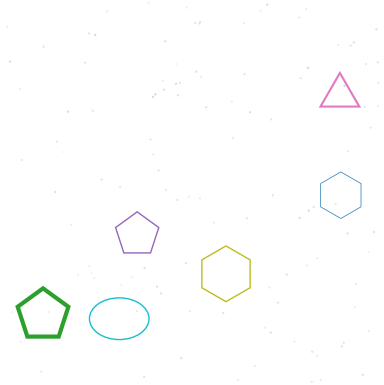[{"shape": "hexagon", "thickness": 0.5, "radius": 0.3, "center": [0.885, 0.493]}, {"shape": "pentagon", "thickness": 3, "radius": 0.35, "center": [0.112, 0.182]}, {"shape": "pentagon", "thickness": 1, "radius": 0.29, "center": [0.356, 0.391]}, {"shape": "triangle", "thickness": 1.5, "radius": 0.29, "center": [0.883, 0.752]}, {"shape": "hexagon", "thickness": 1, "radius": 0.36, "center": [0.587, 0.289]}, {"shape": "oval", "thickness": 1, "radius": 0.39, "center": [0.31, 0.172]}]